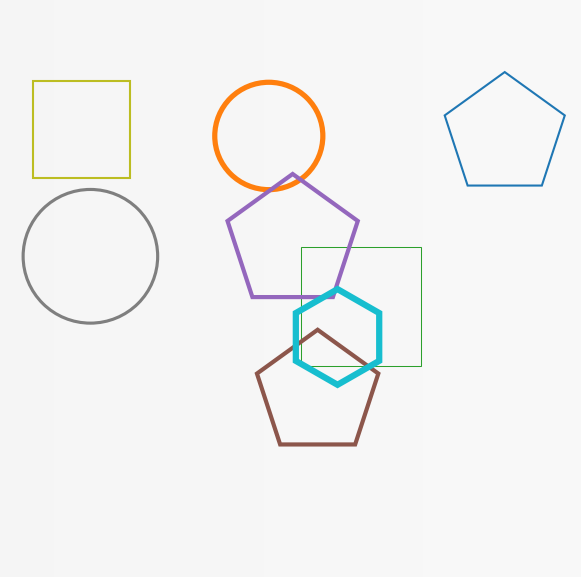[{"shape": "pentagon", "thickness": 1, "radius": 0.54, "center": [0.868, 0.766]}, {"shape": "circle", "thickness": 2.5, "radius": 0.46, "center": [0.462, 0.764]}, {"shape": "square", "thickness": 0.5, "radius": 0.52, "center": [0.621, 0.468]}, {"shape": "pentagon", "thickness": 2, "radius": 0.59, "center": [0.503, 0.58]}, {"shape": "pentagon", "thickness": 2, "radius": 0.55, "center": [0.546, 0.318]}, {"shape": "circle", "thickness": 1.5, "radius": 0.58, "center": [0.156, 0.555]}, {"shape": "square", "thickness": 1, "radius": 0.42, "center": [0.14, 0.775]}, {"shape": "hexagon", "thickness": 3, "radius": 0.41, "center": [0.581, 0.416]}]